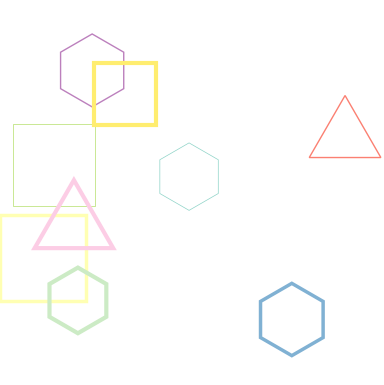[{"shape": "hexagon", "thickness": 0.5, "radius": 0.44, "center": [0.491, 0.541]}, {"shape": "square", "thickness": 2.5, "radius": 0.56, "center": [0.112, 0.329]}, {"shape": "triangle", "thickness": 1, "radius": 0.54, "center": [0.896, 0.645]}, {"shape": "hexagon", "thickness": 2.5, "radius": 0.47, "center": [0.758, 0.17]}, {"shape": "square", "thickness": 0.5, "radius": 0.53, "center": [0.141, 0.571]}, {"shape": "triangle", "thickness": 3, "radius": 0.59, "center": [0.192, 0.414]}, {"shape": "hexagon", "thickness": 1, "radius": 0.47, "center": [0.239, 0.817]}, {"shape": "hexagon", "thickness": 3, "radius": 0.43, "center": [0.202, 0.22]}, {"shape": "square", "thickness": 3, "radius": 0.4, "center": [0.326, 0.756]}]